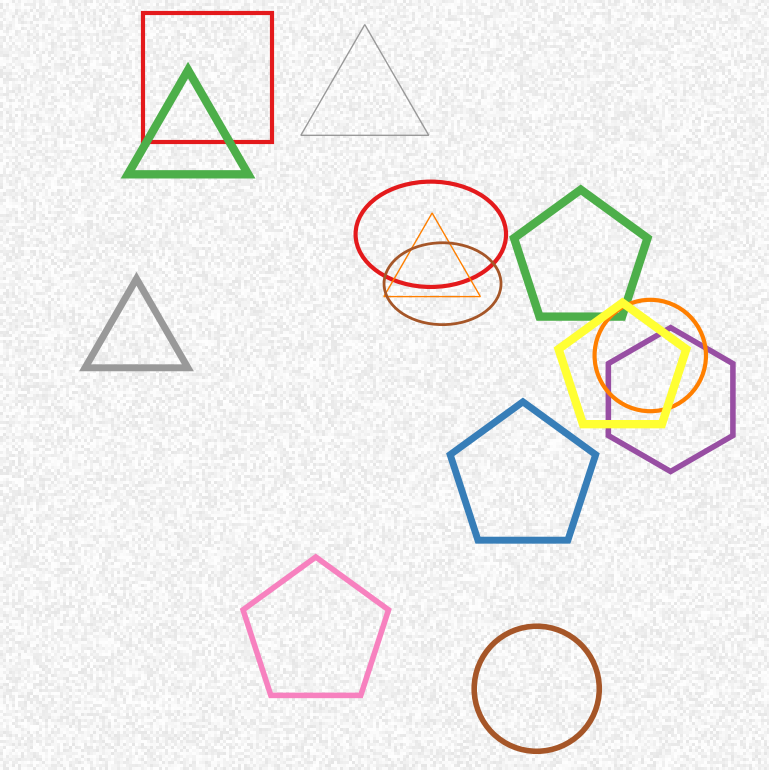[{"shape": "square", "thickness": 1.5, "radius": 0.42, "center": [0.27, 0.899]}, {"shape": "oval", "thickness": 1.5, "radius": 0.49, "center": [0.56, 0.696]}, {"shape": "pentagon", "thickness": 2.5, "radius": 0.5, "center": [0.679, 0.379]}, {"shape": "pentagon", "thickness": 3, "radius": 0.46, "center": [0.754, 0.663]}, {"shape": "triangle", "thickness": 3, "radius": 0.45, "center": [0.244, 0.819]}, {"shape": "hexagon", "thickness": 2, "radius": 0.47, "center": [0.871, 0.481]}, {"shape": "circle", "thickness": 1.5, "radius": 0.36, "center": [0.845, 0.538]}, {"shape": "triangle", "thickness": 0.5, "radius": 0.36, "center": [0.561, 0.651]}, {"shape": "pentagon", "thickness": 3, "radius": 0.44, "center": [0.808, 0.52]}, {"shape": "oval", "thickness": 1, "radius": 0.38, "center": [0.575, 0.632]}, {"shape": "circle", "thickness": 2, "radius": 0.41, "center": [0.697, 0.106]}, {"shape": "pentagon", "thickness": 2, "radius": 0.5, "center": [0.41, 0.177]}, {"shape": "triangle", "thickness": 2.5, "radius": 0.39, "center": [0.177, 0.561]}, {"shape": "triangle", "thickness": 0.5, "radius": 0.48, "center": [0.474, 0.872]}]